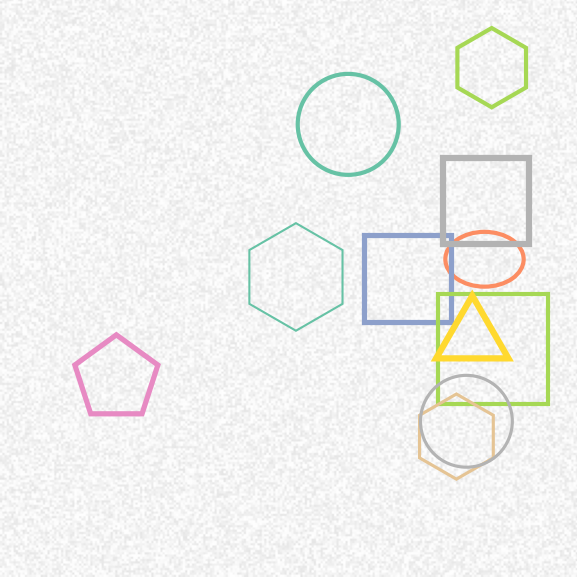[{"shape": "circle", "thickness": 2, "radius": 0.44, "center": [0.603, 0.784]}, {"shape": "hexagon", "thickness": 1, "radius": 0.47, "center": [0.512, 0.52]}, {"shape": "oval", "thickness": 2, "radius": 0.34, "center": [0.839, 0.55]}, {"shape": "square", "thickness": 2.5, "radius": 0.37, "center": [0.706, 0.517]}, {"shape": "pentagon", "thickness": 2.5, "radius": 0.38, "center": [0.201, 0.344]}, {"shape": "hexagon", "thickness": 2, "radius": 0.34, "center": [0.851, 0.882]}, {"shape": "square", "thickness": 2, "radius": 0.48, "center": [0.854, 0.395]}, {"shape": "triangle", "thickness": 3, "radius": 0.36, "center": [0.818, 0.415]}, {"shape": "hexagon", "thickness": 1.5, "radius": 0.37, "center": [0.79, 0.243]}, {"shape": "circle", "thickness": 1.5, "radius": 0.4, "center": [0.808, 0.27]}, {"shape": "square", "thickness": 3, "radius": 0.37, "center": [0.842, 0.651]}]